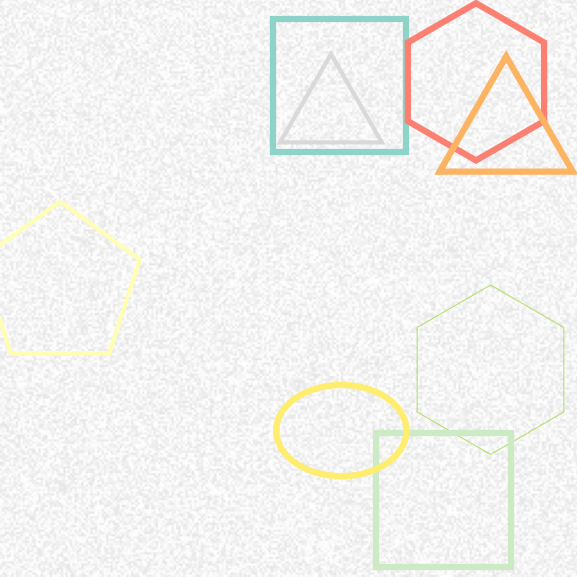[{"shape": "square", "thickness": 3, "radius": 0.58, "center": [0.588, 0.851]}, {"shape": "pentagon", "thickness": 2, "radius": 0.73, "center": [0.104, 0.505]}, {"shape": "hexagon", "thickness": 3, "radius": 0.68, "center": [0.824, 0.857]}, {"shape": "triangle", "thickness": 3, "radius": 0.67, "center": [0.877, 0.768]}, {"shape": "hexagon", "thickness": 0.5, "radius": 0.73, "center": [0.849, 0.359]}, {"shape": "triangle", "thickness": 2, "radius": 0.51, "center": [0.573, 0.803]}, {"shape": "square", "thickness": 3, "radius": 0.58, "center": [0.768, 0.133]}, {"shape": "oval", "thickness": 3, "radius": 0.56, "center": [0.591, 0.254]}]